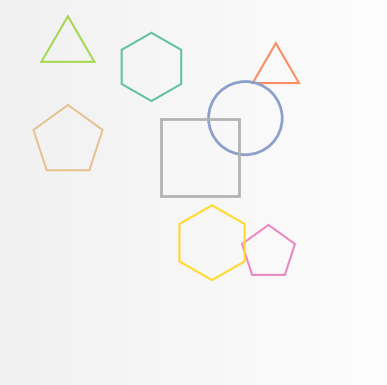[{"shape": "hexagon", "thickness": 1.5, "radius": 0.44, "center": [0.391, 0.826]}, {"shape": "triangle", "thickness": 1.5, "radius": 0.34, "center": [0.712, 0.819]}, {"shape": "circle", "thickness": 2, "radius": 0.48, "center": [0.633, 0.693]}, {"shape": "pentagon", "thickness": 1.5, "radius": 0.36, "center": [0.693, 0.344]}, {"shape": "triangle", "thickness": 1.5, "radius": 0.39, "center": [0.175, 0.879]}, {"shape": "hexagon", "thickness": 1.5, "radius": 0.49, "center": [0.547, 0.37]}, {"shape": "pentagon", "thickness": 1.5, "radius": 0.47, "center": [0.176, 0.634]}, {"shape": "square", "thickness": 2, "radius": 0.5, "center": [0.516, 0.591]}]